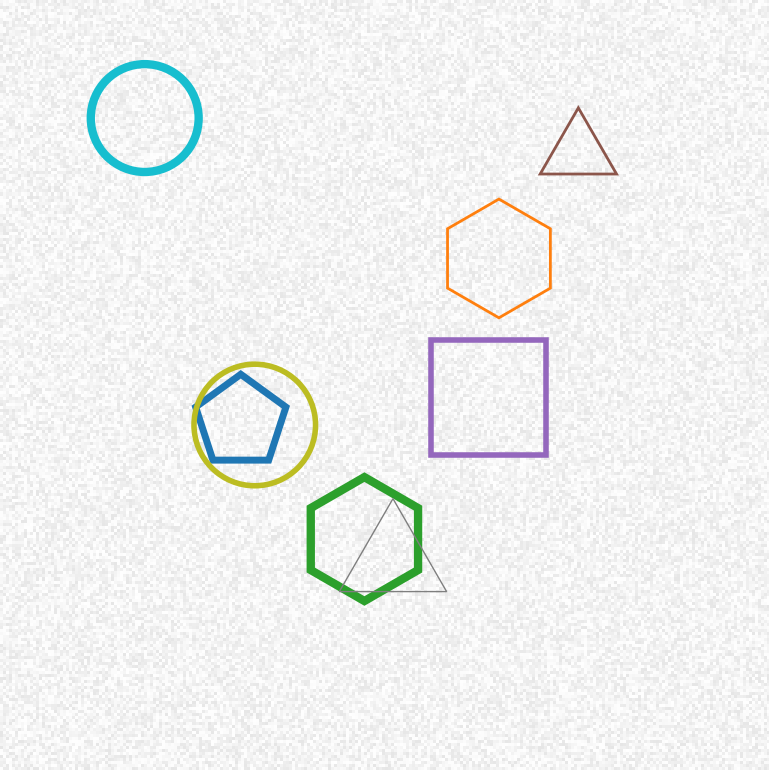[{"shape": "pentagon", "thickness": 2.5, "radius": 0.31, "center": [0.313, 0.452]}, {"shape": "hexagon", "thickness": 1, "radius": 0.39, "center": [0.648, 0.664]}, {"shape": "hexagon", "thickness": 3, "radius": 0.4, "center": [0.473, 0.3]}, {"shape": "square", "thickness": 2, "radius": 0.37, "center": [0.635, 0.484]}, {"shape": "triangle", "thickness": 1, "radius": 0.29, "center": [0.751, 0.803]}, {"shape": "triangle", "thickness": 0.5, "radius": 0.4, "center": [0.51, 0.272]}, {"shape": "circle", "thickness": 2, "radius": 0.39, "center": [0.331, 0.448]}, {"shape": "circle", "thickness": 3, "radius": 0.35, "center": [0.188, 0.847]}]